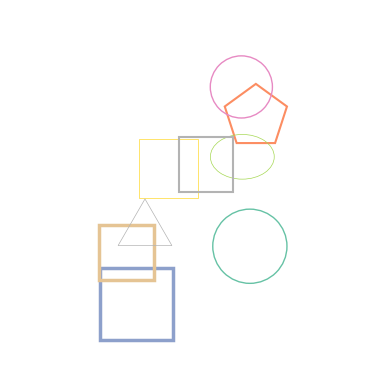[{"shape": "circle", "thickness": 1, "radius": 0.48, "center": [0.649, 0.36]}, {"shape": "pentagon", "thickness": 1.5, "radius": 0.42, "center": [0.665, 0.697]}, {"shape": "square", "thickness": 2.5, "radius": 0.47, "center": [0.354, 0.211]}, {"shape": "circle", "thickness": 1, "radius": 0.4, "center": [0.627, 0.774]}, {"shape": "oval", "thickness": 0.5, "radius": 0.41, "center": [0.629, 0.593]}, {"shape": "square", "thickness": 0.5, "radius": 0.38, "center": [0.437, 0.562]}, {"shape": "square", "thickness": 2.5, "radius": 0.36, "center": [0.328, 0.345]}, {"shape": "square", "thickness": 1.5, "radius": 0.36, "center": [0.535, 0.572]}, {"shape": "triangle", "thickness": 0.5, "radius": 0.4, "center": [0.377, 0.403]}]